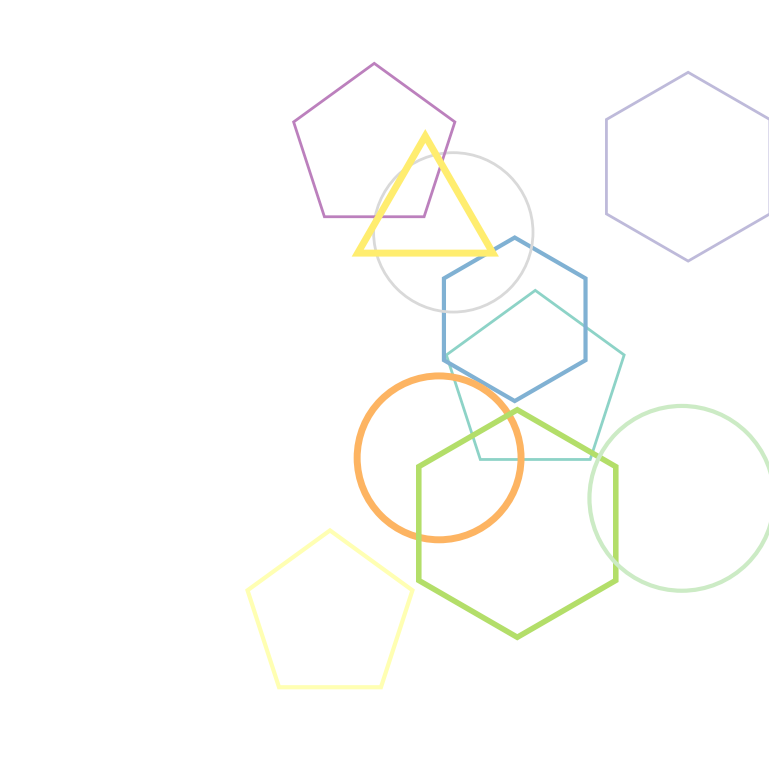[{"shape": "pentagon", "thickness": 1, "radius": 0.61, "center": [0.695, 0.501]}, {"shape": "pentagon", "thickness": 1.5, "radius": 0.56, "center": [0.429, 0.199]}, {"shape": "hexagon", "thickness": 1, "radius": 0.61, "center": [0.894, 0.784]}, {"shape": "hexagon", "thickness": 1.5, "radius": 0.53, "center": [0.668, 0.585]}, {"shape": "circle", "thickness": 2.5, "radius": 0.53, "center": [0.57, 0.405]}, {"shape": "hexagon", "thickness": 2, "radius": 0.74, "center": [0.672, 0.32]}, {"shape": "circle", "thickness": 1, "radius": 0.52, "center": [0.589, 0.698]}, {"shape": "pentagon", "thickness": 1, "radius": 0.55, "center": [0.486, 0.808]}, {"shape": "circle", "thickness": 1.5, "radius": 0.6, "center": [0.886, 0.353]}, {"shape": "triangle", "thickness": 2.5, "radius": 0.51, "center": [0.552, 0.722]}]